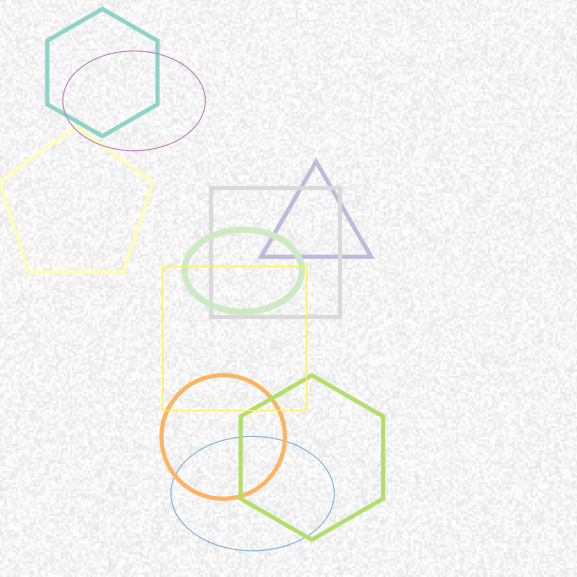[{"shape": "hexagon", "thickness": 2, "radius": 0.55, "center": [0.177, 0.873]}, {"shape": "pentagon", "thickness": 1.5, "radius": 0.7, "center": [0.132, 0.641]}, {"shape": "triangle", "thickness": 2, "radius": 0.55, "center": [0.547, 0.609]}, {"shape": "oval", "thickness": 0.5, "radius": 0.71, "center": [0.437, 0.144]}, {"shape": "circle", "thickness": 2, "radius": 0.53, "center": [0.386, 0.243]}, {"shape": "hexagon", "thickness": 2, "radius": 0.71, "center": [0.54, 0.207]}, {"shape": "square", "thickness": 2, "radius": 0.56, "center": [0.476, 0.562]}, {"shape": "oval", "thickness": 0.5, "radius": 0.62, "center": [0.232, 0.825]}, {"shape": "oval", "thickness": 3, "radius": 0.51, "center": [0.421, 0.53]}, {"shape": "square", "thickness": 0.5, "radius": 0.62, "center": [0.405, 0.414]}]